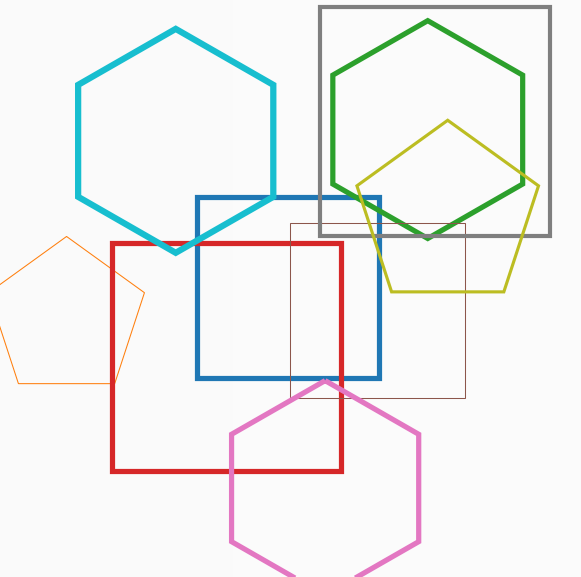[{"shape": "square", "thickness": 2.5, "radius": 0.78, "center": [0.495, 0.501]}, {"shape": "pentagon", "thickness": 0.5, "radius": 0.7, "center": [0.115, 0.449]}, {"shape": "hexagon", "thickness": 2.5, "radius": 0.94, "center": [0.736, 0.775]}, {"shape": "square", "thickness": 2.5, "radius": 0.99, "center": [0.39, 0.382]}, {"shape": "square", "thickness": 0.5, "radius": 0.76, "center": [0.649, 0.461]}, {"shape": "hexagon", "thickness": 2.5, "radius": 0.93, "center": [0.559, 0.154]}, {"shape": "square", "thickness": 2, "radius": 0.99, "center": [0.748, 0.789]}, {"shape": "pentagon", "thickness": 1.5, "radius": 0.82, "center": [0.77, 0.627]}, {"shape": "hexagon", "thickness": 3, "radius": 0.97, "center": [0.302, 0.755]}]